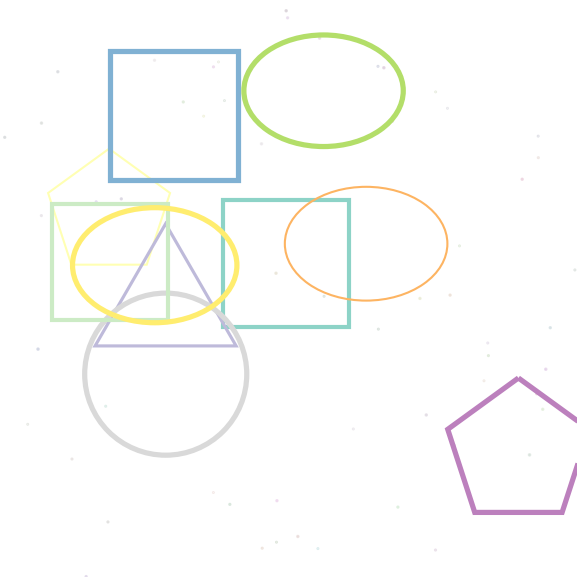[{"shape": "square", "thickness": 2, "radius": 0.55, "center": [0.495, 0.543]}, {"shape": "pentagon", "thickness": 1, "radius": 0.56, "center": [0.189, 0.631]}, {"shape": "triangle", "thickness": 1.5, "radius": 0.7, "center": [0.287, 0.471]}, {"shape": "square", "thickness": 2.5, "radius": 0.56, "center": [0.302, 0.799]}, {"shape": "oval", "thickness": 1, "radius": 0.7, "center": [0.634, 0.577]}, {"shape": "oval", "thickness": 2.5, "radius": 0.69, "center": [0.56, 0.842]}, {"shape": "circle", "thickness": 2.5, "radius": 0.7, "center": [0.287, 0.351]}, {"shape": "pentagon", "thickness": 2.5, "radius": 0.64, "center": [0.898, 0.216]}, {"shape": "square", "thickness": 2, "radius": 0.5, "center": [0.191, 0.546]}, {"shape": "oval", "thickness": 2.5, "radius": 0.71, "center": [0.268, 0.54]}]